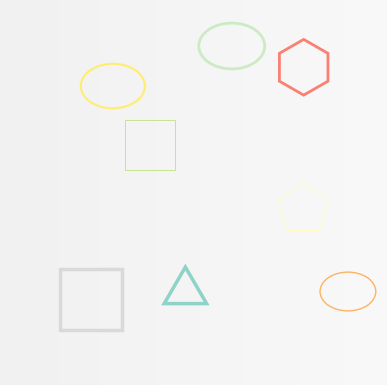[{"shape": "triangle", "thickness": 2.5, "radius": 0.32, "center": [0.478, 0.243]}, {"shape": "pentagon", "thickness": 0.5, "radius": 0.35, "center": [0.782, 0.457]}, {"shape": "hexagon", "thickness": 2, "radius": 0.36, "center": [0.784, 0.825]}, {"shape": "oval", "thickness": 1, "radius": 0.36, "center": [0.898, 0.243]}, {"shape": "square", "thickness": 0.5, "radius": 0.32, "center": [0.388, 0.624]}, {"shape": "square", "thickness": 2.5, "radius": 0.4, "center": [0.234, 0.223]}, {"shape": "oval", "thickness": 2, "radius": 0.43, "center": [0.598, 0.88]}, {"shape": "oval", "thickness": 1.5, "radius": 0.41, "center": [0.291, 0.777]}]